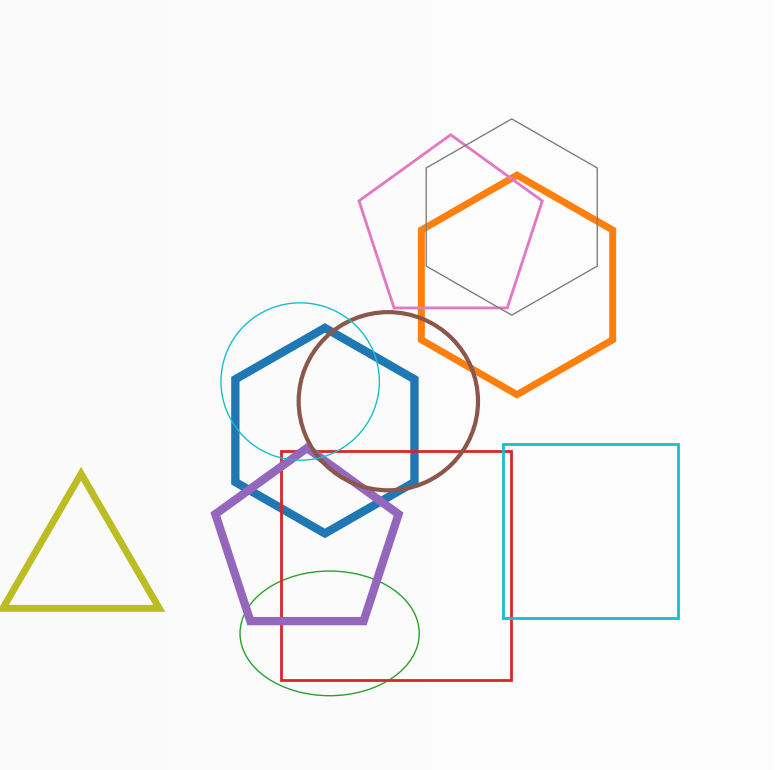[{"shape": "hexagon", "thickness": 3, "radius": 0.67, "center": [0.419, 0.441]}, {"shape": "hexagon", "thickness": 2.5, "radius": 0.71, "center": [0.667, 0.63]}, {"shape": "oval", "thickness": 0.5, "radius": 0.58, "center": [0.425, 0.177]}, {"shape": "square", "thickness": 1, "radius": 0.74, "center": [0.511, 0.265]}, {"shape": "pentagon", "thickness": 3, "radius": 0.62, "center": [0.396, 0.294]}, {"shape": "circle", "thickness": 1.5, "radius": 0.58, "center": [0.501, 0.479]}, {"shape": "pentagon", "thickness": 1, "radius": 0.62, "center": [0.581, 0.701]}, {"shape": "hexagon", "thickness": 0.5, "radius": 0.64, "center": [0.66, 0.718]}, {"shape": "triangle", "thickness": 2.5, "radius": 0.58, "center": [0.105, 0.268]}, {"shape": "square", "thickness": 1, "radius": 0.56, "center": [0.762, 0.31]}, {"shape": "circle", "thickness": 0.5, "radius": 0.51, "center": [0.387, 0.505]}]